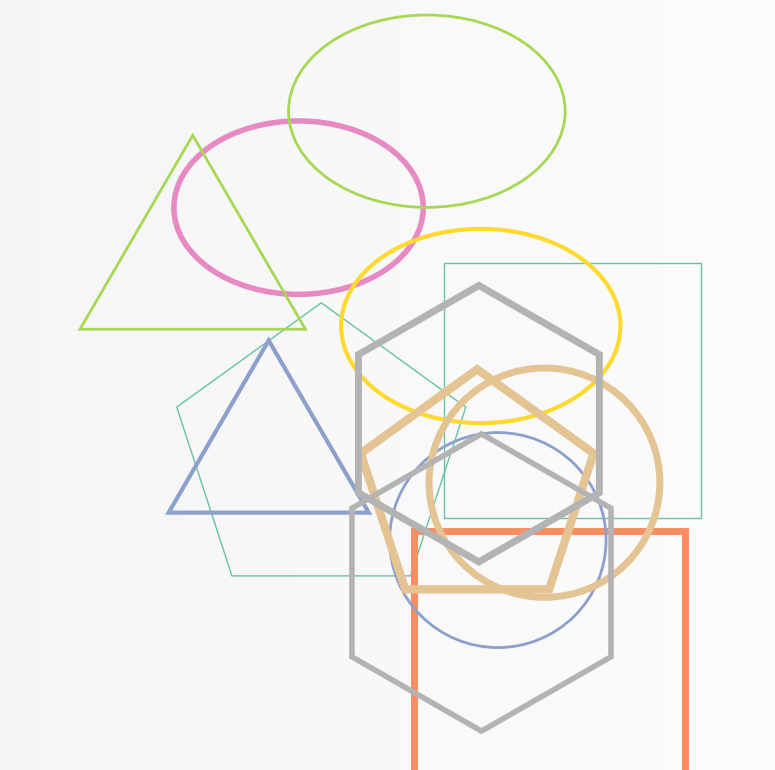[{"shape": "pentagon", "thickness": 0.5, "radius": 0.98, "center": [0.415, 0.411]}, {"shape": "square", "thickness": 0.5, "radius": 0.83, "center": [0.739, 0.493]}, {"shape": "square", "thickness": 2.5, "radius": 0.88, "center": [0.709, 0.135]}, {"shape": "circle", "thickness": 1, "radius": 0.7, "center": [0.642, 0.299]}, {"shape": "triangle", "thickness": 1.5, "radius": 0.75, "center": [0.347, 0.409]}, {"shape": "oval", "thickness": 2, "radius": 0.8, "center": [0.385, 0.73]}, {"shape": "triangle", "thickness": 1, "radius": 0.84, "center": [0.249, 0.656]}, {"shape": "oval", "thickness": 1, "radius": 0.89, "center": [0.551, 0.856]}, {"shape": "oval", "thickness": 1.5, "radius": 0.9, "center": [0.62, 0.577]}, {"shape": "circle", "thickness": 2.5, "radius": 0.74, "center": [0.703, 0.373]}, {"shape": "pentagon", "thickness": 3, "radius": 0.79, "center": [0.616, 0.362]}, {"shape": "hexagon", "thickness": 2, "radius": 0.96, "center": [0.621, 0.243]}, {"shape": "hexagon", "thickness": 2.5, "radius": 0.9, "center": [0.618, 0.45]}]